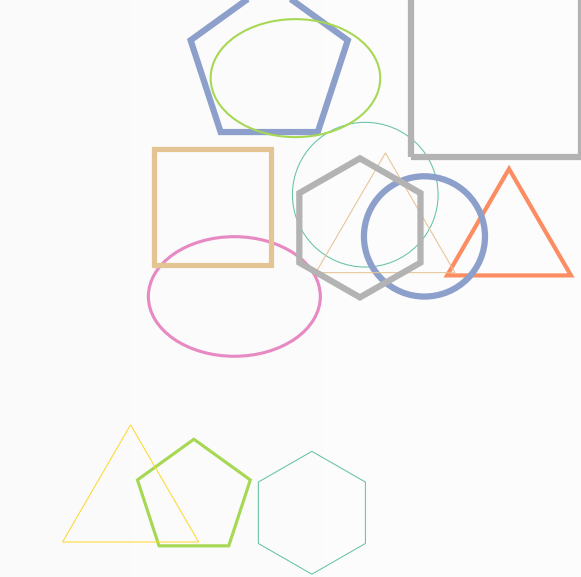[{"shape": "hexagon", "thickness": 0.5, "radius": 0.53, "center": [0.537, 0.111]}, {"shape": "circle", "thickness": 0.5, "radius": 0.63, "center": [0.628, 0.662]}, {"shape": "triangle", "thickness": 2, "radius": 0.62, "center": [0.876, 0.584]}, {"shape": "circle", "thickness": 3, "radius": 0.52, "center": [0.73, 0.59]}, {"shape": "pentagon", "thickness": 3, "radius": 0.71, "center": [0.463, 0.886]}, {"shape": "oval", "thickness": 1.5, "radius": 0.74, "center": [0.403, 0.486]}, {"shape": "oval", "thickness": 1, "radius": 0.73, "center": [0.508, 0.864]}, {"shape": "pentagon", "thickness": 1.5, "radius": 0.51, "center": [0.334, 0.137]}, {"shape": "triangle", "thickness": 0.5, "radius": 0.68, "center": [0.225, 0.128]}, {"shape": "square", "thickness": 2.5, "radius": 0.5, "center": [0.366, 0.641]}, {"shape": "triangle", "thickness": 0.5, "radius": 0.69, "center": [0.663, 0.596]}, {"shape": "square", "thickness": 3, "radius": 0.73, "center": [0.853, 0.875]}, {"shape": "hexagon", "thickness": 3, "radius": 0.6, "center": [0.619, 0.605]}]